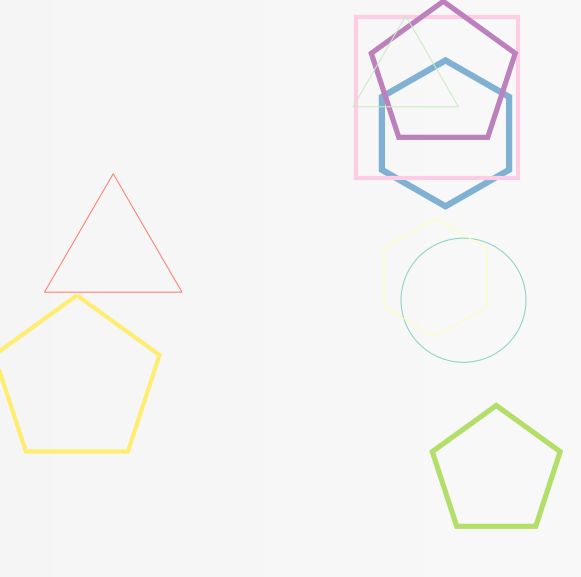[{"shape": "circle", "thickness": 0.5, "radius": 0.54, "center": [0.797, 0.479]}, {"shape": "hexagon", "thickness": 0.5, "radius": 0.51, "center": [0.749, 0.518]}, {"shape": "triangle", "thickness": 0.5, "radius": 0.68, "center": [0.195, 0.562]}, {"shape": "hexagon", "thickness": 3, "radius": 0.63, "center": [0.766, 0.768]}, {"shape": "pentagon", "thickness": 2.5, "radius": 0.58, "center": [0.854, 0.181]}, {"shape": "square", "thickness": 2, "radius": 0.7, "center": [0.752, 0.83]}, {"shape": "pentagon", "thickness": 2.5, "radius": 0.65, "center": [0.763, 0.867]}, {"shape": "triangle", "thickness": 0.5, "radius": 0.52, "center": [0.698, 0.867]}, {"shape": "pentagon", "thickness": 2, "radius": 0.75, "center": [0.132, 0.338]}]